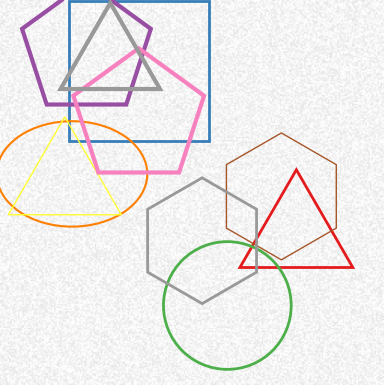[{"shape": "triangle", "thickness": 2, "radius": 0.85, "center": [0.77, 0.39]}, {"shape": "square", "thickness": 2, "radius": 0.91, "center": [0.361, 0.816]}, {"shape": "circle", "thickness": 2, "radius": 0.83, "center": [0.591, 0.206]}, {"shape": "pentagon", "thickness": 3, "radius": 0.88, "center": [0.225, 0.871]}, {"shape": "oval", "thickness": 1.5, "radius": 0.98, "center": [0.187, 0.548]}, {"shape": "triangle", "thickness": 1, "radius": 0.85, "center": [0.168, 0.527]}, {"shape": "hexagon", "thickness": 1, "radius": 0.82, "center": [0.731, 0.49]}, {"shape": "pentagon", "thickness": 3, "radius": 0.89, "center": [0.36, 0.696]}, {"shape": "hexagon", "thickness": 2, "radius": 0.82, "center": [0.525, 0.375]}, {"shape": "triangle", "thickness": 3, "radius": 0.75, "center": [0.286, 0.843]}]